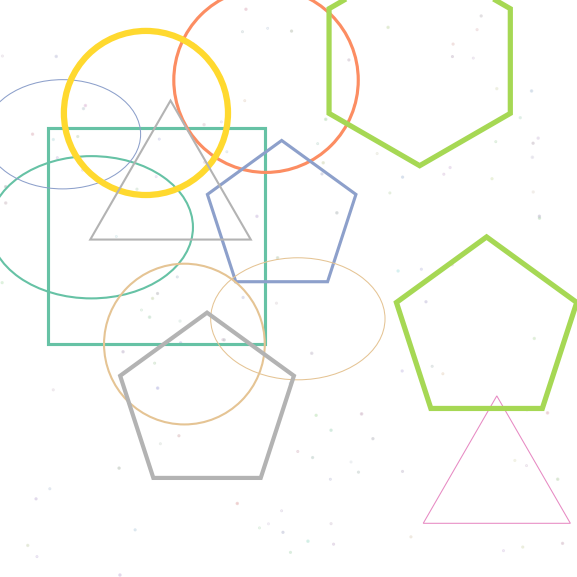[{"shape": "oval", "thickness": 1, "radius": 0.88, "center": [0.158, 0.606]}, {"shape": "square", "thickness": 1.5, "radius": 0.94, "center": [0.271, 0.59]}, {"shape": "circle", "thickness": 1.5, "radius": 0.8, "center": [0.461, 0.86]}, {"shape": "pentagon", "thickness": 1.5, "radius": 0.68, "center": [0.488, 0.621]}, {"shape": "oval", "thickness": 0.5, "radius": 0.68, "center": [0.108, 0.767]}, {"shape": "triangle", "thickness": 0.5, "radius": 0.74, "center": [0.86, 0.167]}, {"shape": "hexagon", "thickness": 2.5, "radius": 0.91, "center": [0.727, 0.893]}, {"shape": "pentagon", "thickness": 2.5, "radius": 0.82, "center": [0.843, 0.425]}, {"shape": "circle", "thickness": 3, "radius": 0.71, "center": [0.253, 0.804]}, {"shape": "oval", "thickness": 0.5, "radius": 0.75, "center": [0.516, 0.447]}, {"shape": "circle", "thickness": 1, "radius": 0.7, "center": [0.319, 0.403]}, {"shape": "pentagon", "thickness": 2, "radius": 0.79, "center": [0.358, 0.3]}, {"shape": "triangle", "thickness": 1, "radius": 0.8, "center": [0.295, 0.665]}]